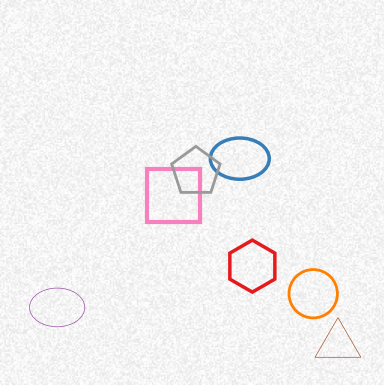[{"shape": "hexagon", "thickness": 2.5, "radius": 0.34, "center": [0.655, 0.309]}, {"shape": "oval", "thickness": 2.5, "radius": 0.38, "center": [0.623, 0.588]}, {"shape": "oval", "thickness": 0.5, "radius": 0.36, "center": [0.148, 0.201]}, {"shape": "circle", "thickness": 2, "radius": 0.31, "center": [0.814, 0.237]}, {"shape": "triangle", "thickness": 0.5, "radius": 0.34, "center": [0.878, 0.106]}, {"shape": "square", "thickness": 3, "radius": 0.34, "center": [0.451, 0.492]}, {"shape": "pentagon", "thickness": 2, "radius": 0.33, "center": [0.509, 0.554]}]